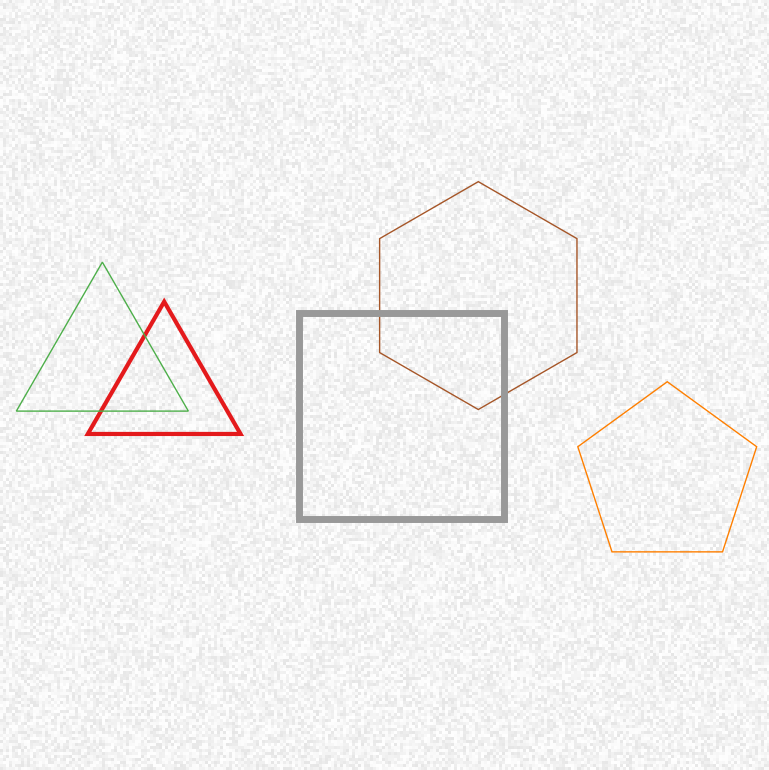[{"shape": "triangle", "thickness": 1.5, "radius": 0.57, "center": [0.213, 0.494]}, {"shape": "triangle", "thickness": 0.5, "radius": 0.64, "center": [0.133, 0.531]}, {"shape": "pentagon", "thickness": 0.5, "radius": 0.61, "center": [0.867, 0.382]}, {"shape": "hexagon", "thickness": 0.5, "radius": 0.74, "center": [0.621, 0.616]}, {"shape": "square", "thickness": 2.5, "radius": 0.67, "center": [0.522, 0.46]}]